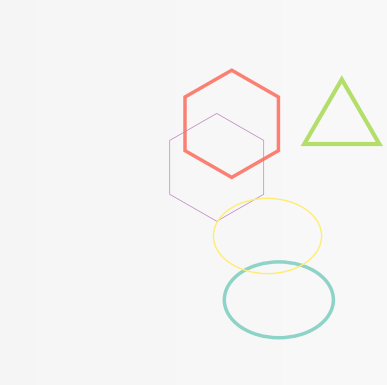[{"shape": "oval", "thickness": 2.5, "radius": 0.7, "center": [0.72, 0.221]}, {"shape": "hexagon", "thickness": 2.5, "radius": 0.7, "center": [0.598, 0.678]}, {"shape": "triangle", "thickness": 3, "radius": 0.56, "center": [0.882, 0.682]}, {"shape": "hexagon", "thickness": 0.5, "radius": 0.7, "center": [0.559, 0.565]}, {"shape": "oval", "thickness": 1, "radius": 0.7, "center": [0.69, 0.387]}]